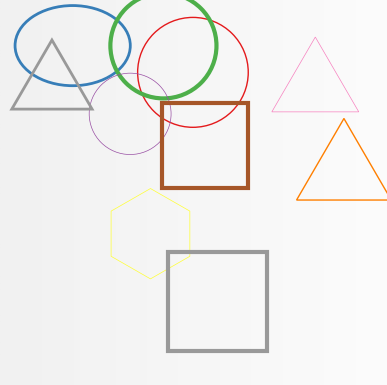[{"shape": "circle", "thickness": 1, "radius": 0.71, "center": [0.498, 0.812]}, {"shape": "oval", "thickness": 2, "radius": 0.74, "center": [0.188, 0.881]}, {"shape": "circle", "thickness": 3, "radius": 0.68, "center": [0.422, 0.881]}, {"shape": "circle", "thickness": 0.5, "radius": 0.53, "center": [0.336, 0.704]}, {"shape": "triangle", "thickness": 1, "radius": 0.71, "center": [0.888, 0.551]}, {"shape": "hexagon", "thickness": 0.5, "radius": 0.59, "center": [0.388, 0.393]}, {"shape": "square", "thickness": 3, "radius": 0.55, "center": [0.53, 0.622]}, {"shape": "triangle", "thickness": 0.5, "radius": 0.65, "center": [0.814, 0.774]}, {"shape": "triangle", "thickness": 2, "radius": 0.6, "center": [0.134, 0.776]}, {"shape": "square", "thickness": 3, "radius": 0.64, "center": [0.561, 0.216]}]